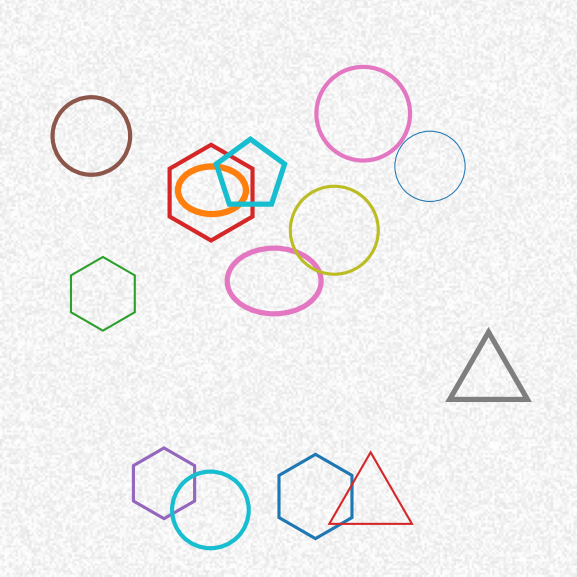[{"shape": "circle", "thickness": 0.5, "radius": 0.3, "center": [0.745, 0.711]}, {"shape": "hexagon", "thickness": 1.5, "radius": 0.36, "center": [0.546, 0.139]}, {"shape": "oval", "thickness": 3, "radius": 0.29, "center": [0.367, 0.67]}, {"shape": "hexagon", "thickness": 1, "radius": 0.32, "center": [0.178, 0.49]}, {"shape": "triangle", "thickness": 1, "radius": 0.41, "center": [0.642, 0.133]}, {"shape": "hexagon", "thickness": 2, "radius": 0.41, "center": [0.365, 0.666]}, {"shape": "hexagon", "thickness": 1.5, "radius": 0.31, "center": [0.284, 0.162]}, {"shape": "circle", "thickness": 2, "radius": 0.34, "center": [0.158, 0.764]}, {"shape": "oval", "thickness": 2.5, "radius": 0.41, "center": [0.475, 0.513]}, {"shape": "circle", "thickness": 2, "radius": 0.41, "center": [0.629, 0.802]}, {"shape": "triangle", "thickness": 2.5, "radius": 0.39, "center": [0.846, 0.346]}, {"shape": "circle", "thickness": 1.5, "radius": 0.38, "center": [0.579, 0.6]}, {"shape": "circle", "thickness": 2, "radius": 0.33, "center": [0.364, 0.116]}, {"shape": "pentagon", "thickness": 2.5, "radius": 0.31, "center": [0.434, 0.696]}]